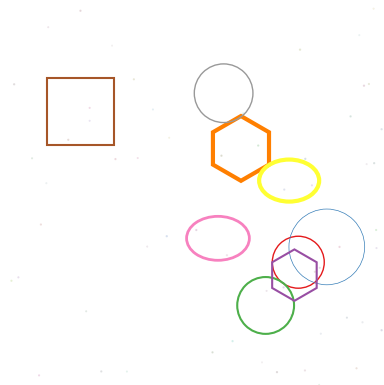[{"shape": "circle", "thickness": 1, "radius": 0.34, "center": [0.775, 0.319]}, {"shape": "circle", "thickness": 0.5, "radius": 0.49, "center": [0.849, 0.359]}, {"shape": "circle", "thickness": 1.5, "radius": 0.37, "center": [0.69, 0.207]}, {"shape": "hexagon", "thickness": 1.5, "radius": 0.33, "center": [0.765, 0.285]}, {"shape": "hexagon", "thickness": 3, "radius": 0.42, "center": [0.626, 0.614]}, {"shape": "oval", "thickness": 3, "radius": 0.39, "center": [0.751, 0.531]}, {"shape": "square", "thickness": 1.5, "radius": 0.43, "center": [0.209, 0.711]}, {"shape": "oval", "thickness": 2, "radius": 0.41, "center": [0.566, 0.381]}, {"shape": "circle", "thickness": 1, "radius": 0.38, "center": [0.581, 0.758]}]